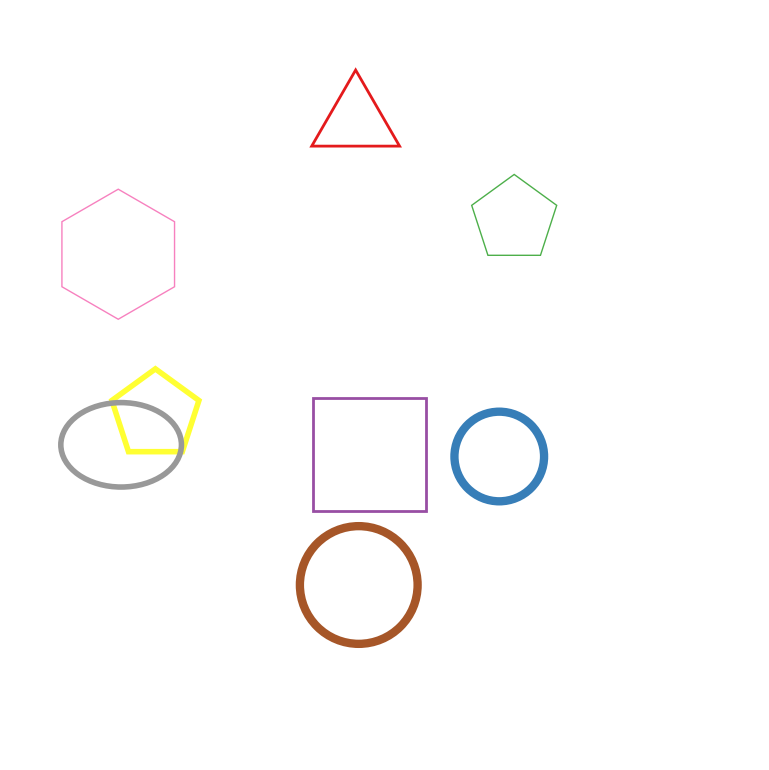[{"shape": "triangle", "thickness": 1, "radius": 0.33, "center": [0.462, 0.843]}, {"shape": "circle", "thickness": 3, "radius": 0.29, "center": [0.648, 0.407]}, {"shape": "pentagon", "thickness": 0.5, "radius": 0.29, "center": [0.668, 0.715]}, {"shape": "square", "thickness": 1, "radius": 0.37, "center": [0.48, 0.41]}, {"shape": "pentagon", "thickness": 2, "radius": 0.3, "center": [0.202, 0.462]}, {"shape": "circle", "thickness": 3, "radius": 0.38, "center": [0.466, 0.24]}, {"shape": "hexagon", "thickness": 0.5, "radius": 0.42, "center": [0.154, 0.67]}, {"shape": "oval", "thickness": 2, "radius": 0.39, "center": [0.157, 0.422]}]